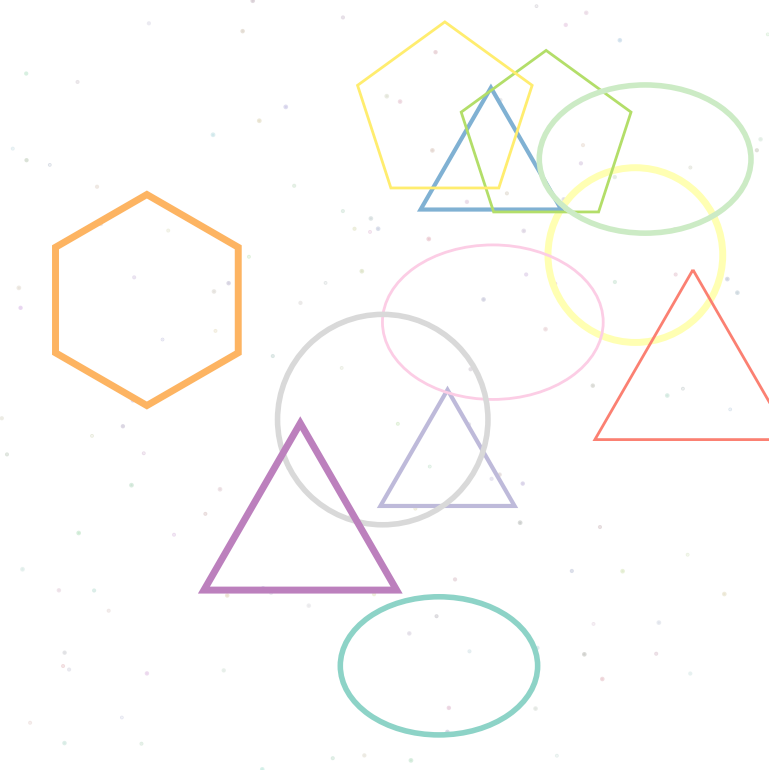[{"shape": "oval", "thickness": 2, "radius": 0.64, "center": [0.57, 0.135]}, {"shape": "circle", "thickness": 2.5, "radius": 0.57, "center": [0.825, 0.669]}, {"shape": "triangle", "thickness": 1.5, "radius": 0.5, "center": [0.581, 0.393]}, {"shape": "triangle", "thickness": 1, "radius": 0.74, "center": [0.9, 0.503]}, {"shape": "triangle", "thickness": 1.5, "radius": 0.53, "center": [0.638, 0.781]}, {"shape": "hexagon", "thickness": 2.5, "radius": 0.69, "center": [0.191, 0.61]}, {"shape": "pentagon", "thickness": 1, "radius": 0.58, "center": [0.709, 0.819]}, {"shape": "oval", "thickness": 1, "radius": 0.72, "center": [0.64, 0.582]}, {"shape": "circle", "thickness": 2, "radius": 0.68, "center": [0.497, 0.455]}, {"shape": "triangle", "thickness": 2.5, "radius": 0.72, "center": [0.39, 0.306]}, {"shape": "oval", "thickness": 2, "radius": 0.69, "center": [0.838, 0.793]}, {"shape": "pentagon", "thickness": 1, "radius": 0.6, "center": [0.578, 0.852]}]